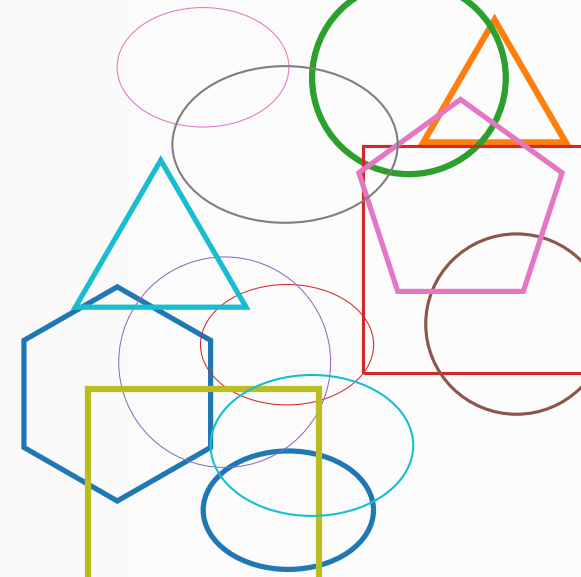[{"shape": "hexagon", "thickness": 2.5, "radius": 0.93, "center": [0.202, 0.317]}, {"shape": "oval", "thickness": 2.5, "radius": 0.73, "center": [0.496, 0.116]}, {"shape": "triangle", "thickness": 3, "radius": 0.71, "center": [0.851, 0.823]}, {"shape": "circle", "thickness": 3, "radius": 0.83, "center": [0.704, 0.864]}, {"shape": "oval", "thickness": 0.5, "radius": 0.74, "center": [0.494, 0.402]}, {"shape": "square", "thickness": 1.5, "radius": 0.98, "center": [0.821, 0.549]}, {"shape": "circle", "thickness": 0.5, "radius": 0.91, "center": [0.387, 0.372]}, {"shape": "circle", "thickness": 1.5, "radius": 0.78, "center": [0.889, 0.438]}, {"shape": "oval", "thickness": 0.5, "radius": 0.74, "center": [0.349, 0.883]}, {"shape": "pentagon", "thickness": 2.5, "radius": 0.92, "center": [0.792, 0.643]}, {"shape": "oval", "thickness": 1, "radius": 0.97, "center": [0.49, 0.749]}, {"shape": "square", "thickness": 3, "radius": 0.99, "center": [0.35, 0.128]}, {"shape": "triangle", "thickness": 2.5, "radius": 0.85, "center": [0.277, 0.552]}, {"shape": "oval", "thickness": 1, "radius": 0.87, "center": [0.537, 0.228]}]